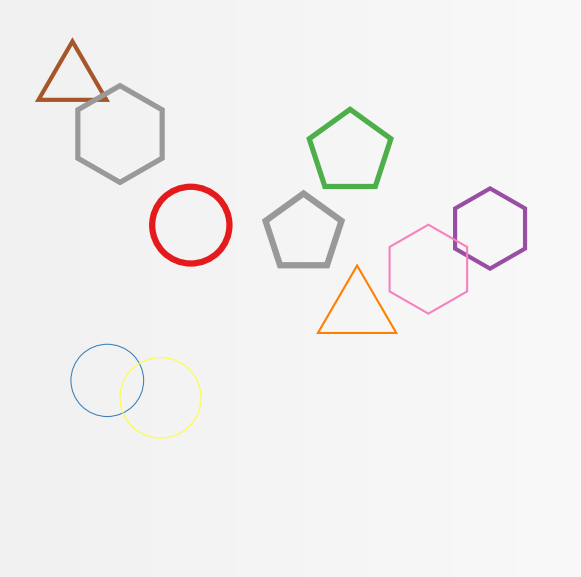[{"shape": "circle", "thickness": 3, "radius": 0.33, "center": [0.328, 0.609]}, {"shape": "circle", "thickness": 0.5, "radius": 0.31, "center": [0.185, 0.34]}, {"shape": "pentagon", "thickness": 2.5, "radius": 0.37, "center": [0.602, 0.736]}, {"shape": "hexagon", "thickness": 2, "radius": 0.35, "center": [0.843, 0.603]}, {"shape": "triangle", "thickness": 1, "radius": 0.39, "center": [0.614, 0.462]}, {"shape": "circle", "thickness": 0.5, "radius": 0.35, "center": [0.276, 0.31]}, {"shape": "triangle", "thickness": 2, "radius": 0.34, "center": [0.125, 0.86]}, {"shape": "hexagon", "thickness": 1, "radius": 0.39, "center": [0.737, 0.533]}, {"shape": "pentagon", "thickness": 3, "radius": 0.34, "center": [0.522, 0.595]}, {"shape": "hexagon", "thickness": 2.5, "radius": 0.42, "center": [0.206, 0.767]}]